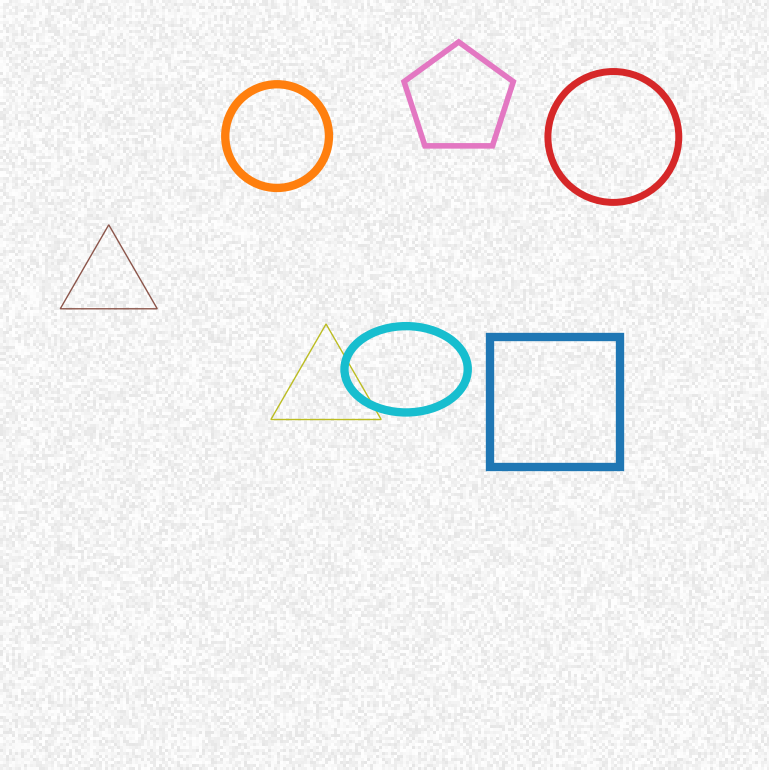[{"shape": "square", "thickness": 3, "radius": 0.42, "center": [0.72, 0.478]}, {"shape": "circle", "thickness": 3, "radius": 0.34, "center": [0.36, 0.823]}, {"shape": "circle", "thickness": 2.5, "radius": 0.42, "center": [0.797, 0.822]}, {"shape": "triangle", "thickness": 0.5, "radius": 0.36, "center": [0.141, 0.635]}, {"shape": "pentagon", "thickness": 2, "radius": 0.37, "center": [0.596, 0.871]}, {"shape": "triangle", "thickness": 0.5, "radius": 0.41, "center": [0.423, 0.497]}, {"shape": "oval", "thickness": 3, "radius": 0.4, "center": [0.527, 0.52]}]